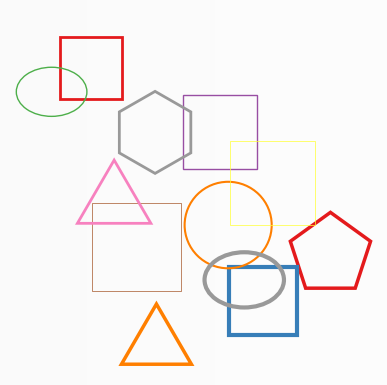[{"shape": "square", "thickness": 2, "radius": 0.4, "center": [0.234, 0.824]}, {"shape": "pentagon", "thickness": 2.5, "radius": 0.54, "center": [0.853, 0.34]}, {"shape": "square", "thickness": 3, "radius": 0.44, "center": [0.679, 0.219]}, {"shape": "oval", "thickness": 1, "radius": 0.46, "center": [0.133, 0.762]}, {"shape": "square", "thickness": 1, "radius": 0.48, "center": [0.568, 0.656]}, {"shape": "triangle", "thickness": 2.5, "radius": 0.52, "center": [0.404, 0.106]}, {"shape": "circle", "thickness": 1.5, "radius": 0.56, "center": [0.589, 0.415]}, {"shape": "square", "thickness": 0.5, "radius": 0.55, "center": [0.703, 0.524]}, {"shape": "square", "thickness": 0.5, "radius": 0.57, "center": [0.352, 0.359]}, {"shape": "triangle", "thickness": 2, "radius": 0.55, "center": [0.295, 0.475]}, {"shape": "hexagon", "thickness": 2, "radius": 0.53, "center": [0.4, 0.656]}, {"shape": "oval", "thickness": 3, "radius": 0.51, "center": [0.63, 0.273]}]